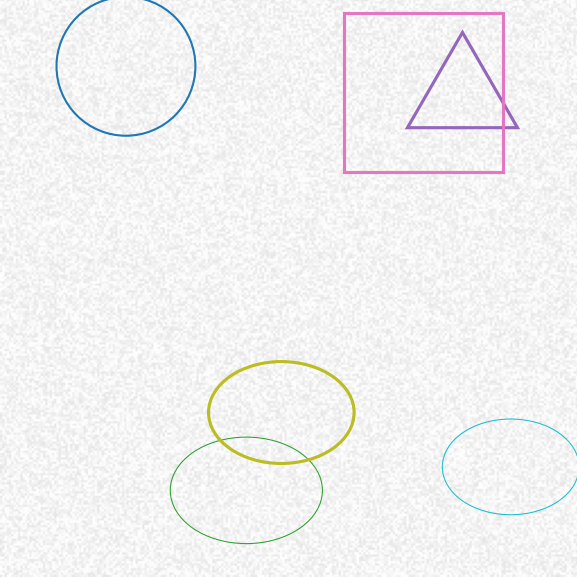[{"shape": "circle", "thickness": 1, "radius": 0.6, "center": [0.218, 0.884]}, {"shape": "oval", "thickness": 0.5, "radius": 0.66, "center": [0.427, 0.15]}, {"shape": "triangle", "thickness": 1.5, "radius": 0.55, "center": [0.801, 0.833]}, {"shape": "square", "thickness": 1.5, "radius": 0.69, "center": [0.733, 0.838]}, {"shape": "oval", "thickness": 1.5, "radius": 0.63, "center": [0.487, 0.285]}, {"shape": "oval", "thickness": 0.5, "radius": 0.59, "center": [0.884, 0.191]}]